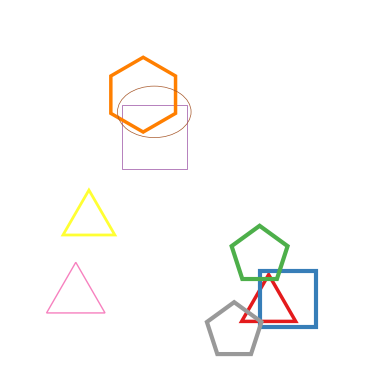[{"shape": "triangle", "thickness": 2.5, "radius": 0.4, "center": [0.698, 0.206]}, {"shape": "square", "thickness": 3, "radius": 0.36, "center": [0.748, 0.223]}, {"shape": "pentagon", "thickness": 3, "radius": 0.38, "center": [0.674, 0.337]}, {"shape": "square", "thickness": 0.5, "radius": 0.42, "center": [0.401, 0.643]}, {"shape": "hexagon", "thickness": 2.5, "radius": 0.49, "center": [0.372, 0.754]}, {"shape": "triangle", "thickness": 2, "radius": 0.39, "center": [0.231, 0.429]}, {"shape": "oval", "thickness": 0.5, "radius": 0.48, "center": [0.401, 0.709]}, {"shape": "triangle", "thickness": 1, "radius": 0.44, "center": [0.197, 0.231]}, {"shape": "pentagon", "thickness": 3, "radius": 0.37, "center": [0.608, 0.141]}]